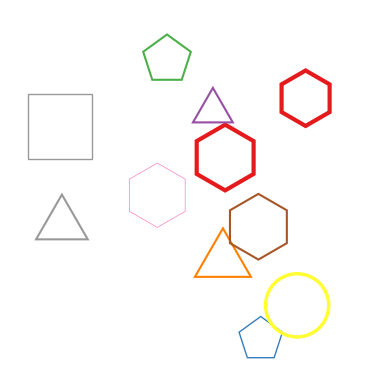[{"shape": "hexagon", "thickness": 3, "radius": 0.36, "center": [0.794, 0.745]}, {"shape": "hexagon", "thickness": 3, "radius": 0.43, "center": [0.585, 0.591]}, {"shape": "pentagon", "thickness": 1, "radius": 0.3, "center": [0.677, 0.119]}, {"shape": "pentagon", "thickness": 1.5, "radius": 0.33, "center": [0.434, 0.845]}, {"shape": "triangle", "thickness": 1.5, "radius": 0.3, "center": [0.553, 0.712]}, {"shape": "triangle", "thickness": 1.5, "radius": 0.42, "center": [0.579, 0.323]}, {"shape": "circle", "thickness": 2.5, "radius": 0.41, "center": [0.772, 0.207]}, {"shape": "hexagon", "thickness": 1.5, "radius": 0.43, "center": [0.671, 0.411]}, {"shape": "hexagon", "thickness": 0.5, "radius": 0.42, "center": [0.409, 0.493]}, {"shape": "triangle", "thickness": 1.5, "radius": 0.39, "center": [0.161, 0.417]}, {"shape": "square", "thickness": 1, "radius": 0.42, "center": [0.157, 0.671]}]